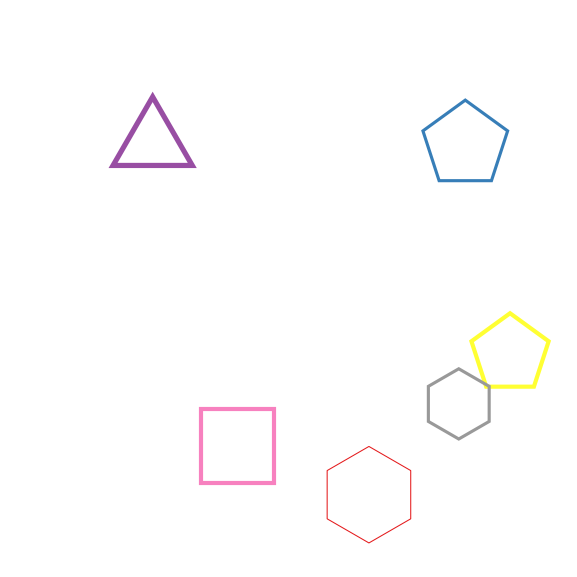[{"shape": "hexagon", "thickness": 0.5, "radius": 0.42, "center": [0.639, 0.143]}, {"shape": "pentagon", "thickness": 1.5, "radius": 0.39, "center": [0.806, 0.749]}, {"shape": "triangle", "thickness": 2.5, "radius": 0.4, "center": [0.264, 0.752]}, {"shape": "pentagon", "thickness": 2, "radius": 0.35, "center": [0.883, 0.386]}, {"shape": "square", "thickness": 2, "radius": 0.32, "center": [0.411, 0.226]}, {"shape": "hexagon", "thickness": 1.5, "radius": 0.3, "center": [0.794, 0.3]}]